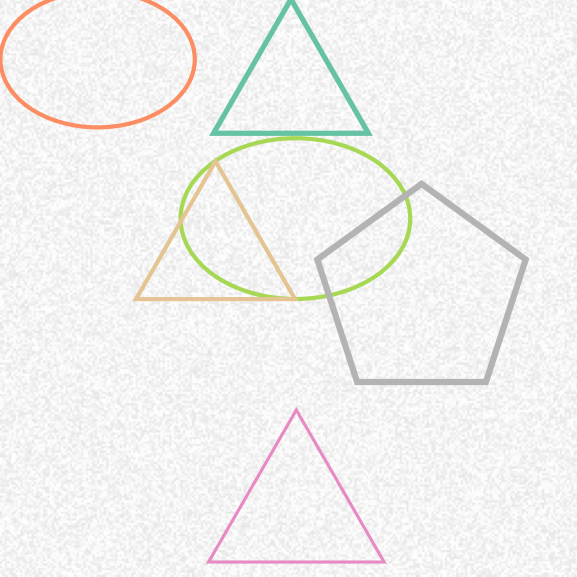[{"shape": "triangle", "thickness": 2.5, "radius": 0.77, "center": [0.504, 0.846]}, {"shape": "oval", "thickness": 2, "radius": 0.84, "center": [0.169, 0.896]}, {"shape": "triangle", "thickness": 1.5, "radius": 0.88, "center": [0.513, 0.114]}, {"shape": "oval", "thickness": 2, "radius": 0.99, "center": [0.512, 0.621]}, {"shape": "triangle", "thickness": 2, "radius": 0.8, "center": [0.373, 0.561]}, {"shape": "pentagon", "thickness": 3, "radius": 0.95, "center": [0.73, 0.491]}]